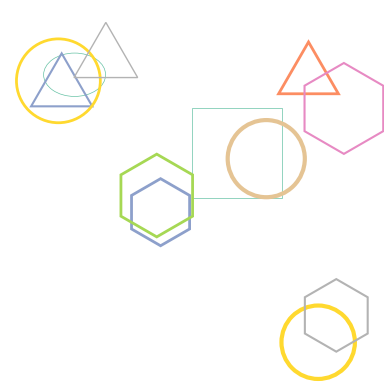[{"shape": "square", "thickness": 0.5, "radius": 0.59, "center": [0.616, 0.603]}, {"shape": "oval", "thickness": 0.5, "radius": 0.4, "center": [0.194, 0.806]}, {"shape": "triangle", "thickness": 2, "radius": 0.45, "center": [0.801, 0.801]}, {"shape": "triangle", "thickness": 1.5, "radius": 0.46, "center": [0.16, 0.77]}, {"shape": "hexagon", "thickness": 2, "radius": 0.44, "center": [0.417, 0.449]}, {"shape": "hexagon", "thickness": 1.5, "radius": 0.59, "center": [0.893, 0.718]}, {"shape": "hexagon", "thickness": 2, "radius": 0.54, "center": [0.407, 0.492]}, {"shape": "circle", "thickness": 3, "radius": 0.48, "center": [0.826, 0.111]}, {"shape": "circle", "thickness": 2, "radius": 0.54, "center": [0.152, 0.79]}, {"shape": "circle", "thickness": 3, "radius": 0.5, "center": [0.692, 0.588]}, {"shape": "triangle", "thickness": 1, "radius": 0.48, "center": [0.275, 0.846]}, {"shape": "hexagon", "thickness": 1.5, "radius": 0.47, "center": [0.873, 0.181]}]